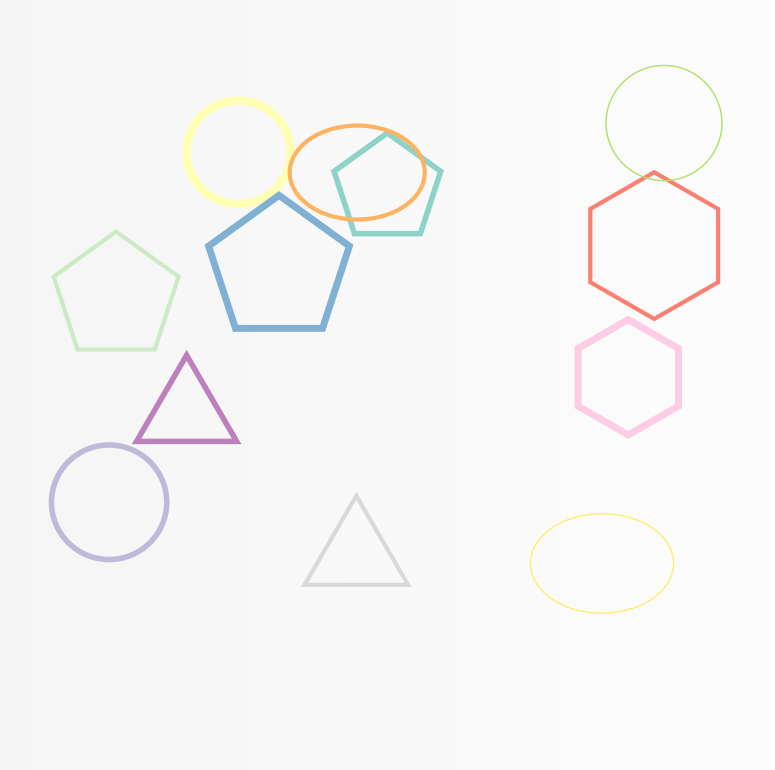[{"shape": "pentagon", "thickness": 2, "radius": 0.36, "center": [0.5, 0.755]}, {"shape": "circle", "thickness": 3, "radius": 0.34, "center": [0.308, 0.802]}, {"shape": "circle", "thickness": 2, "radius": 0.37, "center": [0.141, 0.348]}, {"shape": "hexagon", "thickness": 1.5, "radius": 0.48, "center": [0.844, 0.681]}, {"shape": "pentagon", "thickness": 2.5, "radius": 0.48, "center": [0.36, 0.651]}, {"shape": "oval", "thickness": 1.5, "radius": 0.44, "center": [0.461, 0.776]}, {"shape": "circle", "thickness": 0.5, "radius": 0.37, "center": [0.857, 0.84]}, {"shape": "hexagon", "thickness": 2.5, "radius": 0.37, "center": [0.811, 0.51]}, {"shape": "triangle", "thickness": 1.5, "radius": 0.39, "center": [0.46, 0.279]}, {"shape": "triangle", "thickness": 2, "radius": 0.37, "center": [0.241, 0.464]}, {"shape": "pentagon", "thickness": 1.5, "radius": 0.42, "center": [0.15, 0.615]}, {"shape": "oval", "thickness": 0.5, "radius": 0.46, "center": [0.777, 0.268]}]